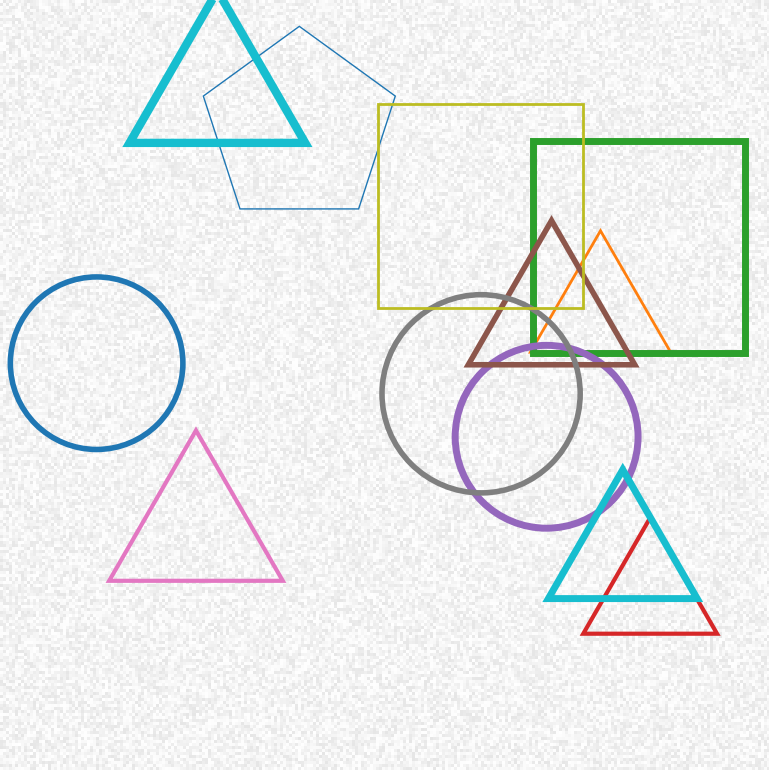[{"shape": "pentagon", "thickness": 0.5, "radius": 0.66, "center": [0.389, 0.835]}, {"shape": "circle", "thickness": 2, "radius": 0.56, "center": [0.125, 0.528]}, {"shape": "triangle", "thickness": 1, "radius": 0.53, "center": [0.78, 0.595]}, {"shape": "square", "thickness": 2.5, "radius": 0.69, "center": [0.83, 0.68]}, {"shape": "triangle", "thickness": 1.5, "radius": 0.5, "center": [0.844, 0.227]}, {"shape": "circle", "thickness": 2.5, "radius": 0.59, "center": [0.71, 0.433]}, {"shape": "triangle", "thickness": 2, "radius": 0.62, "center": [0.716, 0.589]}, {"shape": "triangle", "thickness": 1.5, "radius": 0.65, "center": [0.255, 0.311]}, {"shape": "circle", "thickness": 2, "radius": 0.64, "center": [0.625, 0.489]}, {"shape": "square", "thickness": 1, "radius": 0.66, "center": [0.624, 0.733]}, {"shape": "triangle", "thickness": 3, "radius": 0.66, "center": [0.282, 0.88]}, {"shape": "triangle", "thickness": 2.5, "radius": 0.56, "center": [0.809, 0.278]}]